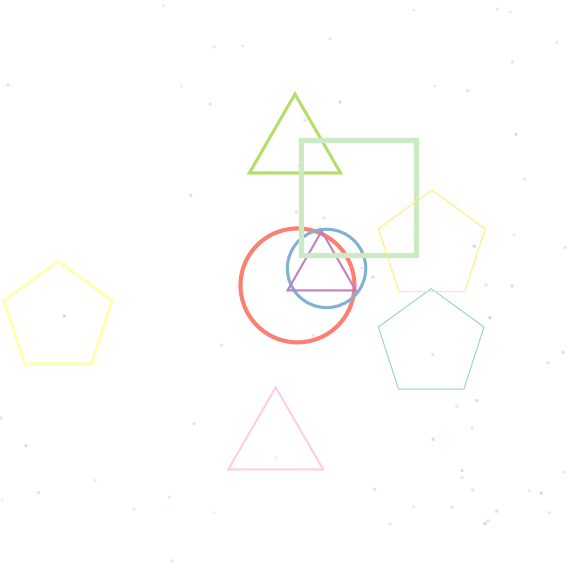[{"shape": "pentagon", "thickness": 0.5, "radius": 0.48, "center": [0.747, 0.403]}, {"shape": "pentagon", "thickness": 1.5, "radius": 0.49, "center": [0.101, 0.448]}, {"shape": "circle", "thickness": 2, "radius": 0.49, "center": [0.515, 0.505]}, {"shape": "circle", "thickness": 1.5, "radius": 0.34, "center": [0.565, 0.534]}, {"shape": "triangle", "thickness": 1.5, "radius": 0.46, "center": [0.511, 0.745]}, {"shape": "triangle", "thickness": 1, "radius": 0.47, "center": [0.477, 0.234]}, {"shape": "triangle", "thickness": 1, "radius": 0.34, "center": [0.557, 0.53]}, {"shape": "square", "thickness": 2.5, "radius": 0.5, "center": [0.62, 0.657]}, {"shape": "pentagon", "thickness": 0.5, "radius": 0.49, "center": [0.748, 0.573]}]